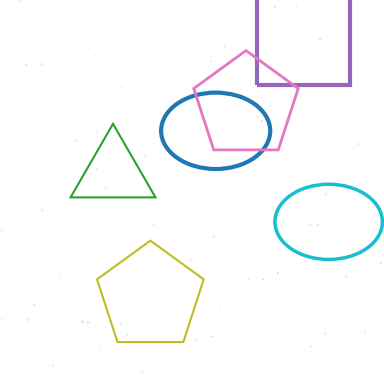[{"shape": "oval", "thickness": 3, "radius": 0.71, "center": [0.56, 0.66]}, {"shape": "triangle", "thickness": 1.5, "radius": 0.64, "center": [0.294, 0.551]}, {"shape": "square", "thickness": 3, "radius": 0.6, "center": [0.789, 0.9]}, {"shape": "pentagon", "thickness": 2, "radius": 0.71, "center": [0.639, 0.726]}, {"shape": "pentagon", "thickness": 1.5, "radius": 0.73, "center": [0.391, 0.229]}, {"shape": "oval", "thickness": 2.5, "radius": 0.7, "center": [0.854, 0.424]}]